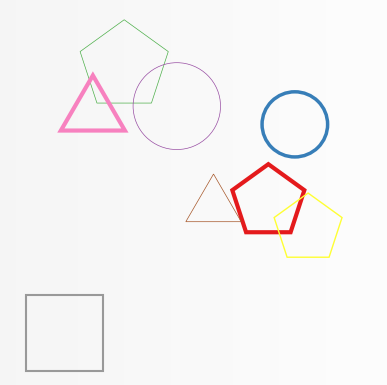[{"shape": "pentagon", "thickness": 3, "radius": 0.49, "center": [0.692, 0.476]}, {"shape": "circle", "thickness": 2.5, "radius": 0.42, "center": [0.761, 0.677]}, {"shape": "pentagon", "thickness": 0.5, "radius": 0.6, "center": [0.32, 0.829]}, {"shape": "circle", "thickness": 0.5, "radius": 0.56, "center": [0.456, 0.724]}, {"shape": "pentagon", "thickness": 1, "radius": 0.46, "center": [0.795, 0.406]}, {"shape": "triangle", "thickness": 0.5, "radius": 0.41, "center": [0.551, 0.465]}, {"shape": "triangle", "thickness": 3, "radius": 0.48, "center": [0.24, 0.709]}, {"shape": "square", "thickness": 1.5, "radius": 0.49, "center": [0.166, 0.135]}]